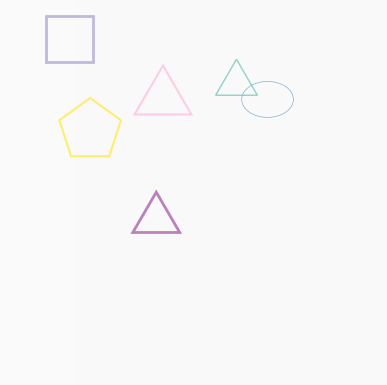[{"shape": "triangle", "thickness": 1, "radius": 0.31, "center": [0.61, 0.784]}, {"shape": "square", "thickness": 2, "radius": 0.3, "center": [0.179, 0.898]}, {"shape": "oval", "thickness": 0.5, "radius": 0.33, "center": [0.69, 0.742]}, {"shape": "triangle", "thickness": 1.5, "radius": 0.42, "center": [0.421, 0.745]}, {"shape": "triangle", "thickness": 2, "radius": 0.35, "center": [0.403, 0.431]}, {"shape": "pentagon", "thickness": 1.5, "radius": 0.42, "center": [0.233, 0.662]}]